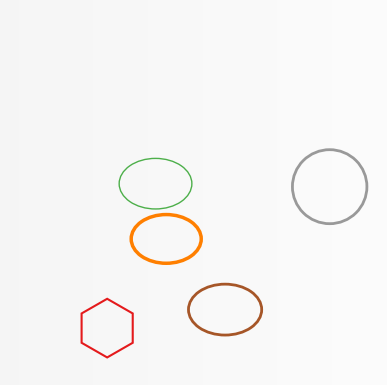[{"shape": "hexagon", "thickness": 1.5, "radius": 0.38, "center": [0.277, 0.148]}, {"shape": "oval", "thickness": 1, "radius": 0.47, "center": [0.401, 0.523]}, {"shape": "oval", "thickness": 2.5, "radius": 0.45, "center": [0.429, 0.379]}, {"shape": "oval", "thickness": 2, "radius": 0.47, "center": [0.581, 0.196]}, {"shape": "circle", "thickness": 2, "radius": 0.48, "center": [0.851, 0.515]}]